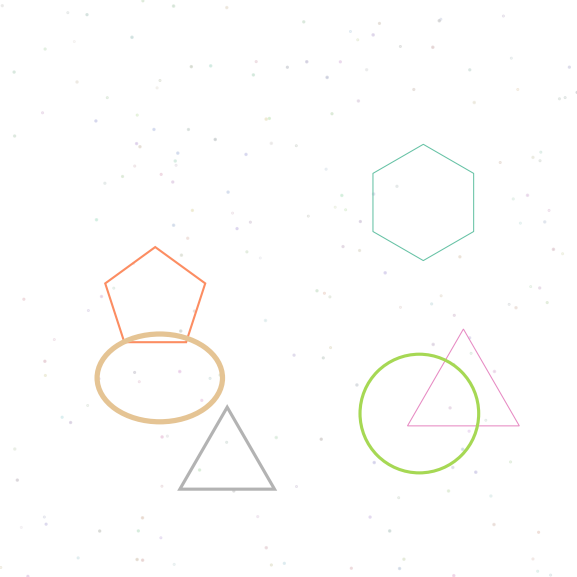[{"shape": "hexagon", "thickness": 0.5, "radius": 0.5, "center": [0.733, 0.649]}, {"shape": "pentagon", "thickness": 1, "radius": 0.46, "center": [0.269, 0.48]}, {"shape": "triangle", "thickness": 0.5, "radius": 0.56, "center": [0.802, 0.318]}, {"shape": "circle", "thickness": 1.5, "radius": 0.51, "center": [0.726, 0.283]}, {"shape": "oval", "thickness": 2.5, "radius": 0.54, "center": [0.277, 0.345]}, {"shape": "triangle", "thickness": 1.5, "radius": 0.47, "center": [0.393, 0.199]}]